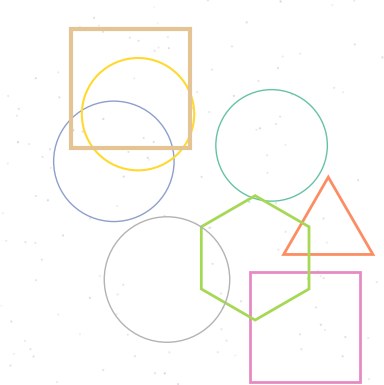[{"shape": "circle", "thickness": 1, "radius": 0.72, "center": [0.705, 0.622]}, {"shape": "triangle", "thickness": 2, "radius": 0.67, "center": [0.853, 0.406]}, {"shape": "circle", "thickness": 1, "radius": 0.78, "center": [0.296, 0.581]}, {"shape": "square", "thickness": 2, "radius": 0.71, "center": [0.792, 0.151]}, {"shape": "hexagon", "thickness": 2, "radius": 0.81, "center": [0.663, 0.33]}, {"shape": "circle", "thickness": 1.5, "radius": 0.73, "center": [0.359, 0.703]}, {"shape": "square", "thickness": 3, "radius": 0.77, "center": [0.338, 0.77]}, {"shape": "circle", "thickness": 1, "radius": 0.81, "center": [0.434, 0.274]}]